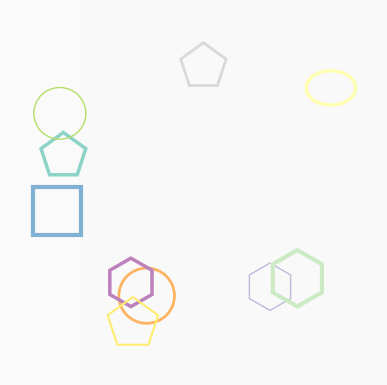[{"shape": "pentagon", "thickness": 2.5, "radius": 0.3, "center": [0.164, 0.595]}, {"shape": "oval", "thickness": 2.5, "radius": 0.32, "center": [0.854, 0.772]}, {"shape": "hexagon", "thickness": 1, "radius": 0.31, "center": [0.697, 0.255]}, {"shape": "square", "thickness": 3, "radius": 0.31, "center": [0.147, 0.451]}, {"shape": "circle", "thickness": 2, "radius": 0.36, "center": [0.378, 0.232]}, {"shape": "circle", "thickness": 1, "radius": 0.34, "center": [0.154, 0.706]}, {"shape": "pentagon", "thickness": 2, "radius": 0.31, "center": [0.525, 0.828]}, {"shape": "hexagon", "thickness": 2.5, "radius": 0.31, "center": [0.338, 0.267]}, {"shape": "hexagon", "thickness": 3, "radius": 0.37, "center": [0.767, 0.277]}, {"shape": "pentagon", "thickness": 1.5, "radius": 0.34, "center": [0.343, 0.16]}]